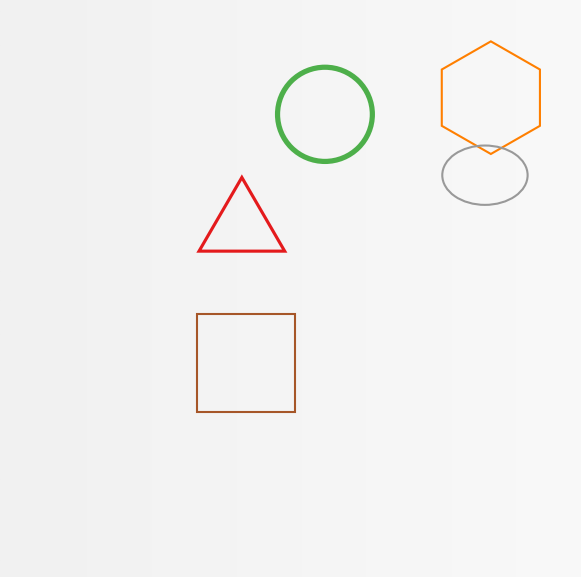[{"shape": "triangle", "thickness": 1.5, "radius": 0.43, "center": [0.416, 0.607]}, {"shape": "circle", "thickness": 2.5, "radius": 0.41, "center": [0.559, 0.801]}, {"shape": "hexagon", "thickness": 1, "radius": 0.49, "center": [0.844, 0.83]}, {"shape": "square", "thickness": 1, "radius": 0.42, "center": [0.423, 0.371]}, {"shape": "oval", "thickness": 1, "radius": 0.37, "center": [0.834, 0.696]}]